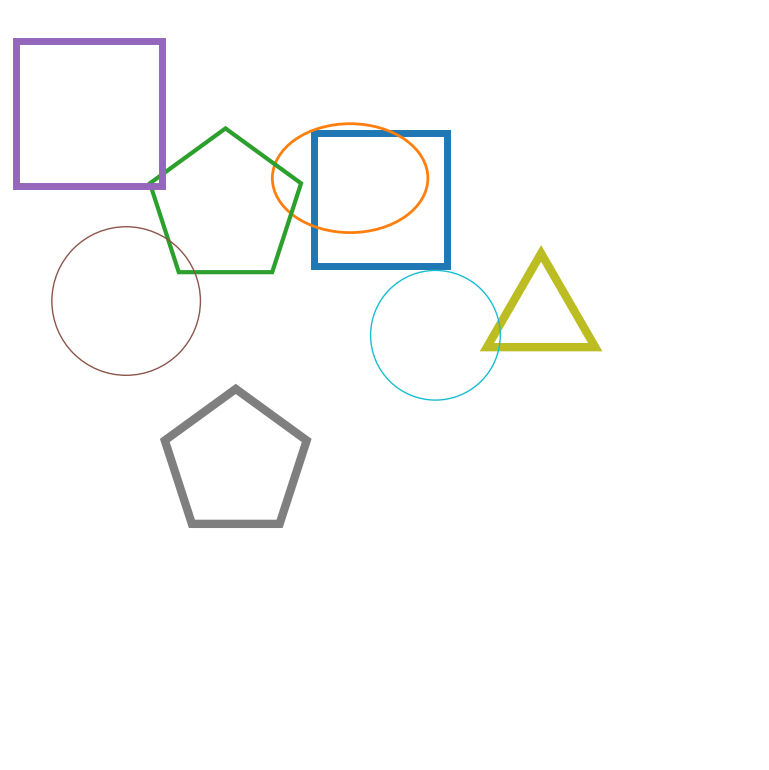[{"shape": "square", "thickness": 2.5, "radius": 0.43, "center": [0.495, 0.741]}, {"shape": "oval", "thickness": 1, "radius": 0.5, "center": [0.455, 0.769]}, {"shape": "pentagon", "thickness": 1.5, "radius": 0.52, "center": [0.293, 0.73]}, {"shape": "square", "thickness": 2.5, "radius": 0.47, "center": [0.116, 0.853]}, {"shape": "circle", "thickness": 0.5, "radius": 0.48, "center": [0.164, 0.609]}, {"shape": "pentagon", "thickness": 3, "radius": 0.48, "center": [0.306, 0.398]}, {"shape": "triangle", "thickness": 3, "radius": 0.41, "center": [0.703, 0.59]}, {"shape": "circle", "thickness": 0.5, "radius": 0.42, "center": [0.565, 0.565]}]